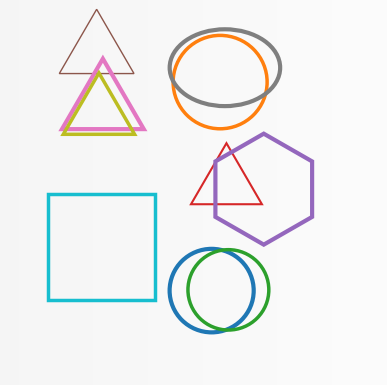[{"shape": "circle", "thickness": 3, "radius": 0.54, "center": [0.546, 0.245]}, {"shape": "circle", "thickness": 2.5, "radius": 0.61, "center": [0.568, 0.787]}, {"shape": "circle", "thickness": 2.5, "radius": 0.52, "center": [0.589, 0.247]}, {"shape": "triangle", "thickness": 1.5, "radius": 0.53, "center": [0.584, 0.522]}, {"shape": "hexagon", "thickness": 3, "radius": 0.72, "center": [0.681, 0.509]}, {"shape": "triangle", "thickness": 1, "radius": 0.56, "center": [0.249, 0.865]}, {"shape": "triangle", "thickness": 3, "radius": 0.61, "center": [0.265, 0.726]}, {"shape": "oval", "thickness": 3, "radius": 0.71, "center": [0.58, 0.824]}, {"shape": "triangle", "thickness": 2.5, "radius": 0.53, "center": [0.255, 0.704]}, {"shape": "square", "thickness": 2.5, "radius": 0.69, "center": [0.262, 0.358]}]